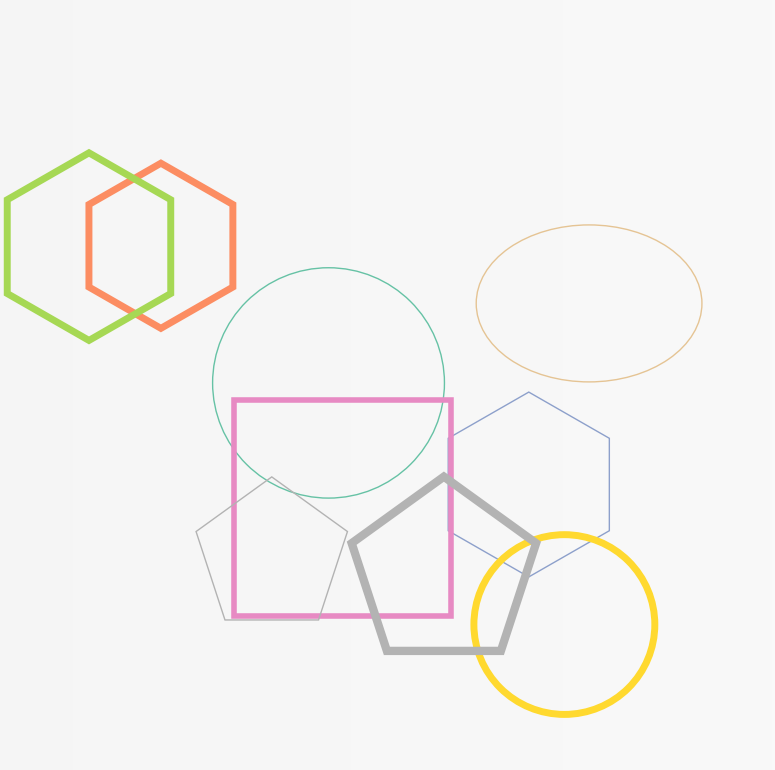[{"shape": "circle", "thickness": 0.5, "radius": 0.75, "center": [0.424, 0.503]}, {"shape": "hexagon", "thickness": 2.5, "radius": 0.54, "center": [0.208, 0.681]}, {"shape": "hexagon", "thickness": 0.5, "radius": 0.6, "center": [0.682, 0.371]}, {"shape": "square", "thickness": 2, "radius": 0.7, "center": [0.442, 0.34]}, {"shape": "hexagon", "thickness": 2.5, "radius": 0.61, "center": [0.115, 0.68]}, {"shape": "circle", "thickness": 2.5, "radius": 0.58, "center": [0.728, 0.189]}, {"shape": "oval", "thickness": 0.5, "radius": 0.73, "center": [0.76, 0.606]}, {"shape": "pentagon", "thickness": 0.5, "radius": 0.51, "center": [0.351, 0.278]}, {"shape": "pentagon", "thickness": 3, "radius": 0.63, "center": [0.573, 0.256]}]